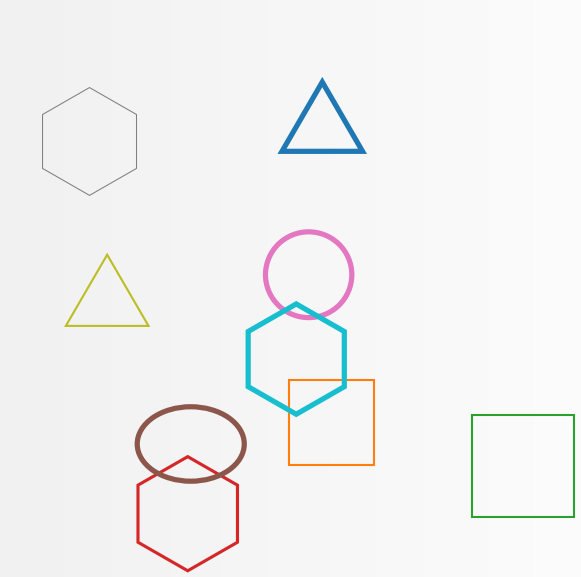[{"shape": "triangle", "thickness": 2.5, "radius": 0.4, "center": [0.554, 0.777]}, {"shape": "square", "thickness": 1, "radius": 0.37, "center": [0.57, 0.267]}, {"shape": "square", "thickness": 1, "radius": 0.44, "center": [0.9, 0.192]}, {"shape": "hexagon", "thickness": 1.5, "radius": 0.49, "center": [0.323, 0.11]}, {"shape": "oval", "thickness": 2.5, "radius": 0.46, "center": [0.328, 0.23]}, {"shape": "circle", "thickness": 2.5, "radius": 0.37, "center": [0.531, 0.523]}, {"shape": "hexagon", "thickness": 0.5, "radius": 0.47, "center": [0.154, 0.754]}, {"shape": "triangle", "thickness": 1, "radius": 0.41, "center": [0.184, 0.476]}, {"shape": "hexagon", "thickness": 2.5, "radius": 0.48, "center": [0.51, 0.377]}]